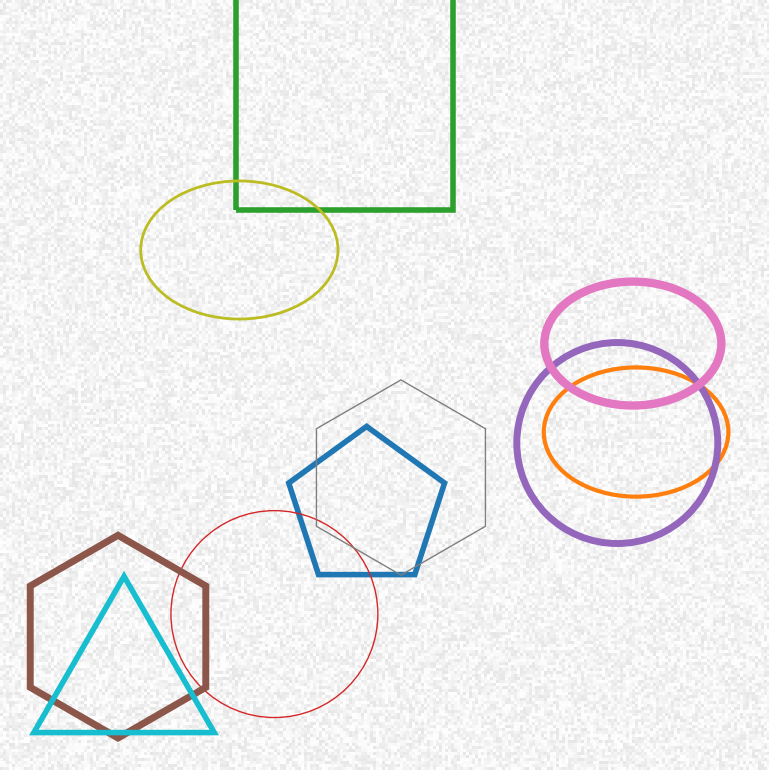[{"shape": "pentagon", "thickness": 2, "radius": 0.53, "center": [0.476, 0.34]}, {"shape": "oval", "thickness": 1.5, "radius": 0.6, "center": [0.826, 0.439]}, {"shape": "square", "thickness": 2, "radius": 0.7, "center": [0.447, 0.868]}, {"shape": "circle", "thickness": 0.5, "radius": 0.67, "center": [0.356, 0.202]}, {"shape": "circle", "thickness": 2.5, "radius": 0.65, "center": [0.802, 0.425]}, {"shape": "hexagon", "thickness": 2.5, "radius": 0.66, "center": [0.153, 0.173]}, {"shape": "oval", "thickness": 3, "radius": 0.57, "center": [0.822, 0.554]}, {"shape": "hexagon", "thickness": 0.5, "radius": 0.63, "center": [0.521, 0.38]}, {"shape": "oval", "thickness": 1, "radius": 0.64, "center": [0.311, 0.675]}, {"shape": "triangle", "thickness": 2, "radius": 0.68, "center": [0.161, 0.116]}]